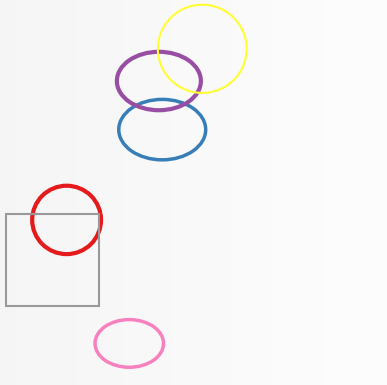[{"shape": "circle", "thickness": 3, "radius": 0.44, "center": [0.172, 0.429]}, {"shape": "oval", "thickness": 2.5, "radius": 0.56, "center": [0.419, 0.663]}, {"shape": "oval", "thickness": 3, "radius": 0.54, "center": [0.41, 0.79]}, {"shape": "circle", "thickness": 1.5, "radius": 0.57, "center": [0.522, 0.873]}, {"shape": "oval", "thickness": 2.5, "radius": 0.44, "center": [0.334, 0.108]}, {"shape": "square", "thickness": 1.5, "radius": 0.6, "center": [0.135, 0.324]}]